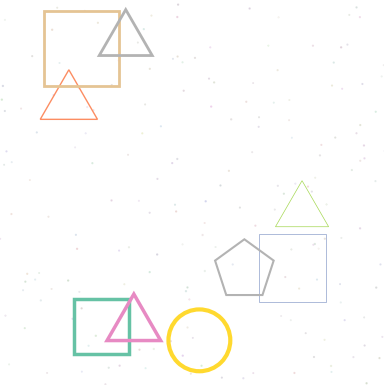[{"shape": "square", "thickness": 2.5, "radius": 0.36, "center": [0.263, 0.152]}, {"shape": "triangle", "thickness": 1, "radius": 0.43, "center": [0.179, 0.733]}, {"shape": "square", "thickness": 0.5, "radius": 0.44, "center": [0.76, 0.304]}, {"shape": "triangle", "thickness": 2.5, "radius": 0.4, "center": [0.348, 0.156]}, {"shape": "triangle", "thickness": 0.5, "radius": 0.4, "center": [0.785, 0.451]}, {"shape": "circle", "thickness": 3, "radius": 0.4, "center": [0.518, 0.116]}, {"shape": "square", "thickness": 2, "radius": 0.49, "center": [0.212, 0.873]}, {"shape": "triangle", "thickness": 2, "radius": 0.4, "center": [0.327, 0.896]}, {"shape": "pentagon", "thickness": 1.5, "radius": 0.4, "center": [0.635, 0.298]}]